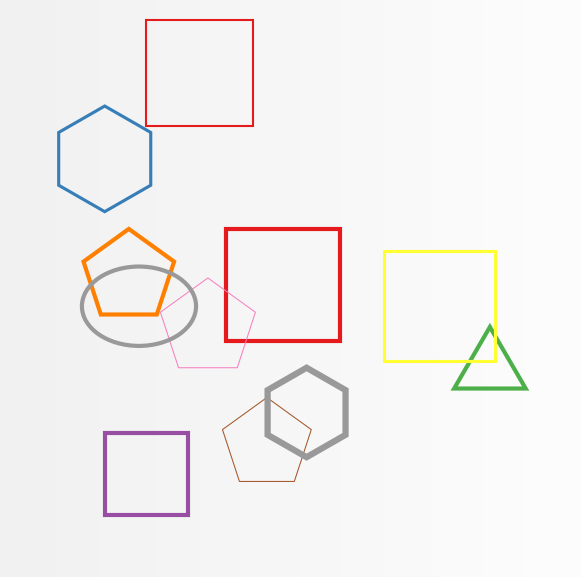[{"shape": "square", "thickness": 2, "radius": 0.49, "center": [0.487, 0.505]}, {"shape": "square", "thickness": 1, "radius": 0.46, "center": [0.343, 0.872]}, {"shape": "hexagon", "thickness": 1.5, "radius": 0.46, "center": [0.18, 0.724]}, {"shape": "triangle", "thickness": 2, "radius": 0.36, "center": [0.843, 0.362]}, {"shape": "square", "thickness": 2, "radius": 0.36, "center": [0.252, 0.179]}, {"shape": "pentagon", "thickness": 2, "radius": 0.41, "center": [0.222, 0.521]}, {"shape": "square", "thickness": 1.5, "radius": 0.48, "center": [0.756, 0.469]}, {"shape": "pentagon", "thickness": 0.5, "radius": 0.4, "center": [0.459, 0.23]}, {"shape": "pentagon", "thickness": 0.5, "radius": 0.43, "center": [0.358, 0.432]}, {"shape": "hexagon", "thickness": 3, "radius": 0.39, "center": [0.527, 0.285]}, {"shape": "oval", "thickness": 2, "radius": 0.49, "center": [0.239, 0.469]}]